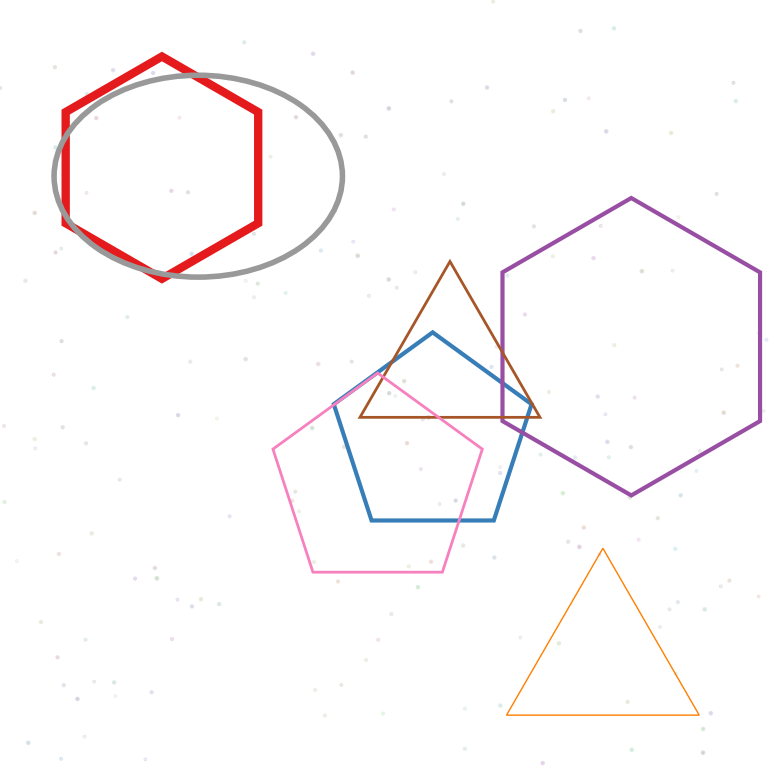[{"shape": "hexagon", "thickness": 3, "radius": 0.72, "center": [0.21, 0.782]}, {"shape": "pentagon", "thickness": 1.5, "radius": 0.68, "center": [0.562, 0.433]}, {"shape": "hexagon", "thickness": 1.5, "radius": 0.97, "center": [0.82, 0.55]}, {"shape": "triangle", "thickness": 0.5, "radius": 0.72, "center": [0.783, 0.143]}, {"shape": "triangle", "thickness": 1, "radius": 0.67, "center": [0.584, 0.525]}, {"shape": "pentagon", "thickness": 1, "radius": 0.71, "center": [0.49, 0.373]}, {"shape": "oval", "thickness": 2, "radius": 0.94, "center": [0.257, 0.771]}]